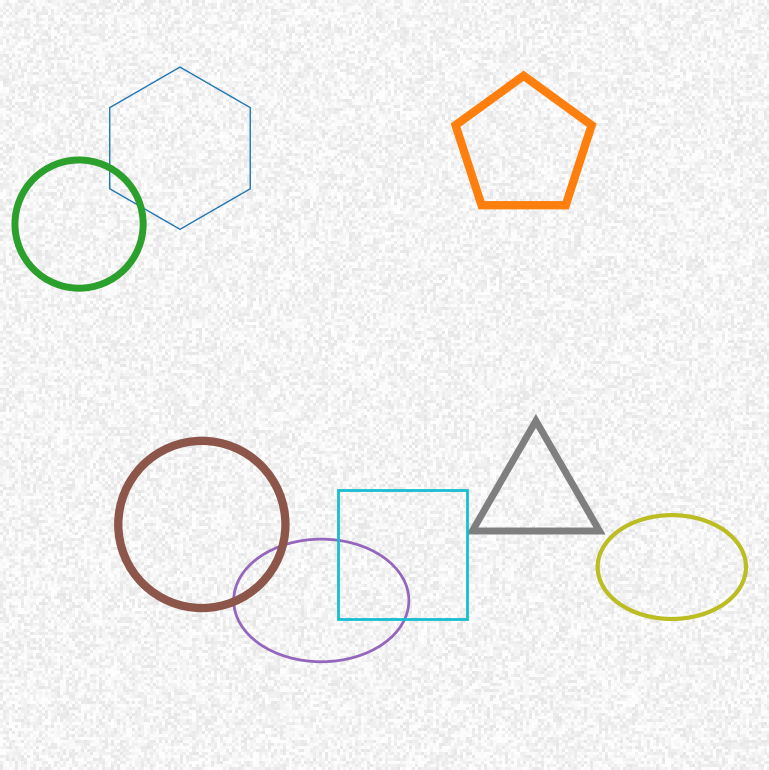[{"shape": "hexagon", "thickness": 0.5, "radius": 0.53, "center": [0.234, 0.808]}, {"shape": "pentagon", "thickness": 3, "radius": 0.46, "center": [0.68, 0.809]}, {"shape": "circle", "thickness": 2.5, "radius": 0.42, "center": [0.103, 0.709]}, {"shape": "oval", "thickness": 1, "radius": 0.57, "center": [0.417, 0.22]}, {"shape": "circle", "thickness": 3, "radius": 0.54, "center": [0.262, 0.319]}, {"shape": "triangle", "thickness": 2.5, "radius": 0.48, "center": [0.696, 0.358]}, {"shape": "oval", "thickness": 1.5, "radius": 0.48, "center": [0.873, 0.264]}, {"shape": "square", "thickness": 1, "radius": 0.42, "center": [0.523, 0.279]}]